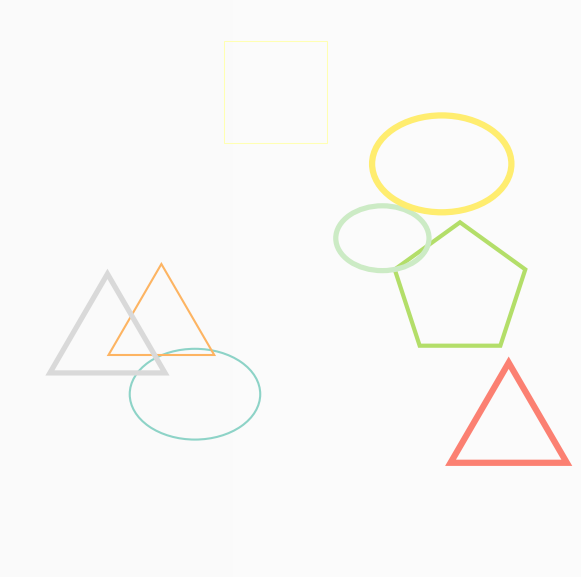[{"shape": "oval", "thickness": 1, "radius": 0.56, "center": [0.335, 0.317]}, {"shape": "square", "thickness": 0.5, "radius": 0.44, "center": [0.474, 0.84]}, {"shape": "triangle", "thickness": 3, "radius": 0.58, "center": [0.875, 0.256]}, {"shape": "triangle", "thickness": 1, "radius": 0.53, "center": [0.278, 0.437]}, {"shape": "pentagon", "thickness": 2, "radius": 0.59, "center": [0.791, 0.496]}, {"shape": "triangle", "thickness": 2.5, "radius": 0.57, "center": [0.185, 0.411]}, {"shape": "oval", "thickness": 2.5, "radius": 0.4, "center": [0.658, 0.587]}, {"shape": "oval", "thickness": 3, "radius": 0.6, "center": [0.76, 0.715]}]